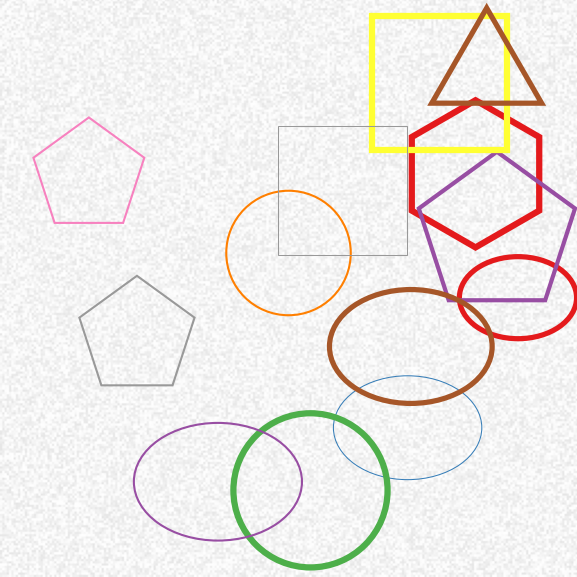[{"shape": "oval", "thickness": 2.5, "radius": 0.51, "center": [0.897, 0.484]}, {"shape": "hexagon", "thickness": 3, "radius": 0.64, "center": [0.823, 0.698]}, {"shape": "oval", "thickness": 0.5, "radius": 0.64, "center": [0.706, 0.258]}, {"shape": "circle", "thickness": 3, "radius": 0.67, "center": [0.538, 0.15]}, {"shape": "pentagon", "thickness": 2, "radius": 0.71, "center": [0.86, 0.594]}, {"shape": "oval", "thickness": 1, "radius": 0.73, "center": [0.377, 0.165]}, {"shape": "circle", "thickness": 1, "radius": 0.54, "center": [0.5, 0.561]}, {"shape": "square", "thickness": 3, "radius": 0.58, "center": [0.761, 0.855]}, {"shape": "oval", "thickness": 2.5, "radius": 0.7, "center": [0.711, 0.399]}, {"shape": "triangle", "thickness": 2.5, "radius": 0.55, "center": [0.843, 0.875]}, {"shape": "pentagon", "thickness": 1, "radius": 0.5, "center": [0.154, 0.695]}, {"shape": "square", "thickness": 0.5, "radius": 0.56, "center": [0.593, 0.669]}, {"shape": "pentagon", "thickness": 1, "radius": 0.52, "center": [0.237, 0.417]}]